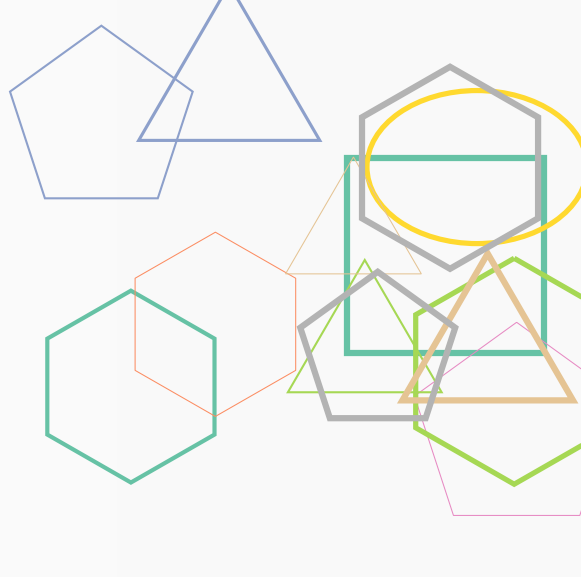[{"shape": "square", "thickness": 3, "radius": 0.85, "center": [0.766, 0.557]}, {"shape": "hexagon", "thickness": 2, "radius": 0.83, "center": [0.225, 0.33]}, {"shape": "hexagon", "thickness": 0.5, "radius": 0.8, "center": [0.371, 0.438]}, {"shape": "triangle", "thickness": 1.5, "radius": 0.9, "center": [0.394, 0.846]}, {"shape": "pentagon", "thickness": 1, "radius": 0.83, "center": [0.174, 0.789]}, {"shape": "pentagon", "thickness": 0.5, "radius": 0.92, "center": [0.889, 0.256]}, {"shape": "hexagon", "thickness": 2.5, "radius": 0.98, "center": [0.885, 0.356]}, {"shape": "triangle", "thickness": 1, "radius": 0.76, "center": [0.628, 0.396]}, {"shape": "oval", "thickness": 2.5, "radius": 0.95, "center": [0.821, 0.71]}, {"shape": "triangle", "thickness": 0.5, "radius": 0.67, "center": [0.608, 0.592]}, {"shape": "triangle", "thickness": 3, "radius": 0.85, "center": [0.839, 0.391]}, {"shape": "pentagon", "thickness": 3, "radius": 0.7, "center": [0.65, 0.388]}, {"shape": "hexagon", "thickness": 3, "radius": 0.87, "center": [0.774, 0.709]}]